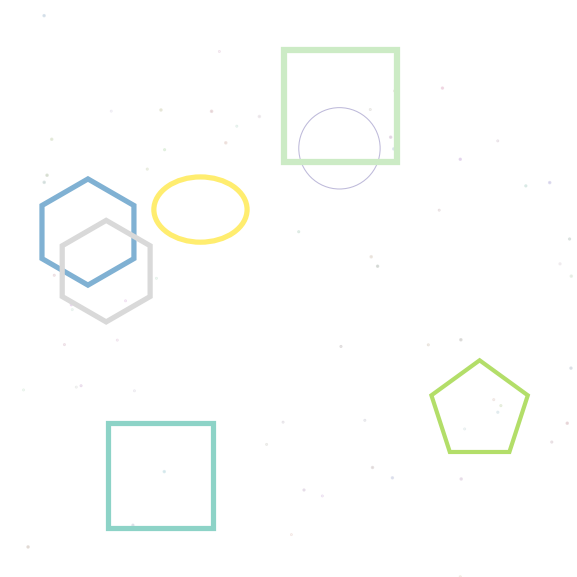[{"shape": "square", "thickness": 2.5, "radius": 0.46, "center": [0.277, 0.176]}, {"shape": "circle", "thickness": 0.5, "radius": 0.35, "center": [0.588, 0.742]}, {"shape": "hexagon", "thickness": 2.5, "radius": 0.46, "center": [0.152, 0.597]}, {"shape": "pentagon", "thickness": 2, "radius": 0.44, "center": [0.83, 0.287]}, {"shape": "hexagon", "thickness": 2.5, "radius": 0.44, "center": [0.184, 0.53]}, {"shape": "square", "thickness": 3, "radius": 0.49, "center": [0.59, 0.816]}, {"shape": "oval", "thickness": 2.5, "radius": 0.4, "center": [0.347, 0.636]}]